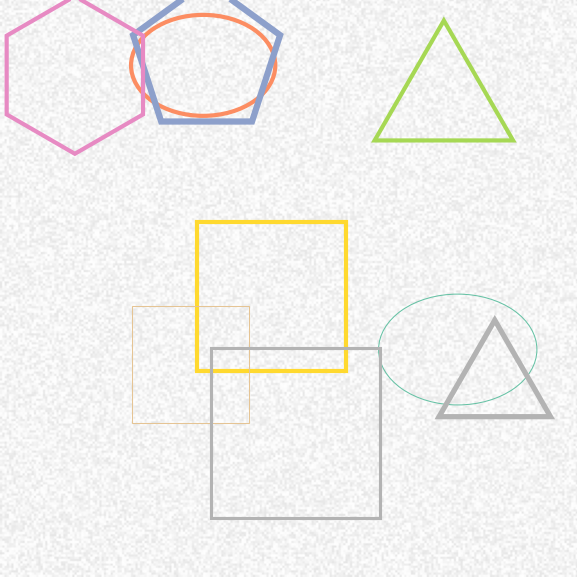[{"shape": "oval", "thickness": 0.5, "radius": 0.69, "center": [0.793, 0.394]}, {"shape": "oval", "thickness": 2, "radius": 0.62, "center": [0.352, 0.886]}, {"shape": "pentagon", "thickness": 3, "radius": 0.67, "center": [0.358, 0.897]}, {"shape": "hexagon", "thickness": 2, "radius": 0.68, "center": [0.13, 0.869]}, {"shape": "triangle", "thickness": 2, "radius": 0.69, "center": [0.769, 0.825]}, {"shape": "square", "thickness": 2, "radius": 0.65, "center": [0.47, 0.485]}, {"shape": "square", "thickness": 0.5, "radius": 0.5, "center": [0.33, 0.368]}, {"shape": "square", "thickness": 1.5, "radius": 0.73, "center": [0.512, 0.25]}, {"shape": "triangle", "thickness": 2.5, "radius": 0.56, "center": [0.857, 0.333]}]